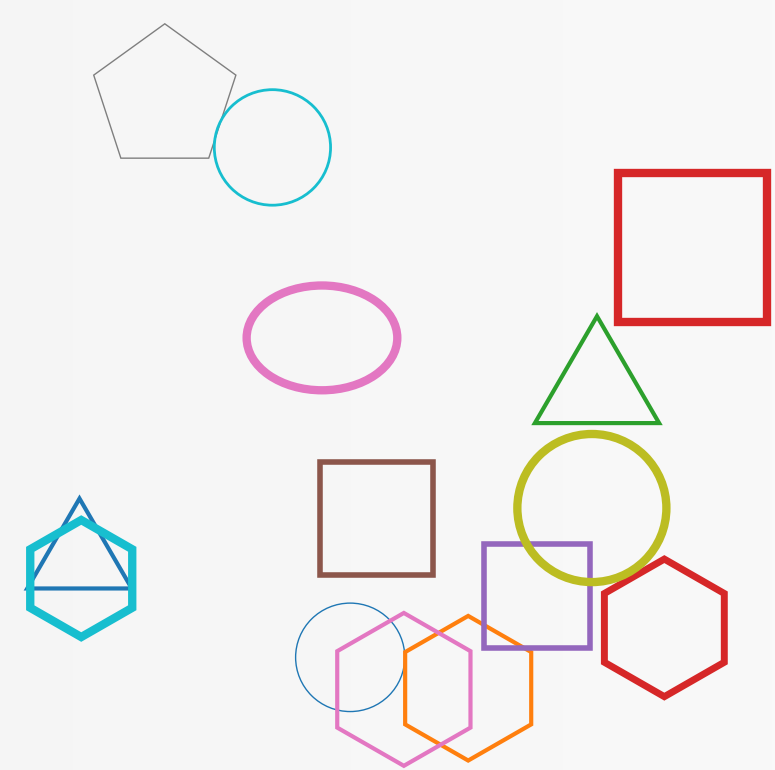[{"shape": "triangle", "thickness": 1.5, "radius": 0.39, "center": [0.103, 0.275]}, {"shape": "circle", "thickness": 0.5, "radius": 0.35, "center": [0.452, 0.146]}, {"shape": "hexagon", "thickness": 1.5, "radius": 0.47, "center": [0.604, 0.106]}, {"shape": "triangle", "thickness": 1.5, "radius": 0.46, "center": [0.77, 0.497]}, {"shape": "square", "thickness": 3, "radius": 0.48, "center": [0.894, 0.678]}, {"shape": "hexagon", "thickness": 2.5, "radius": 0.45, "center": [0.857, 0.185]}, {"shape": "square", "thickness": 2, "radius": 0.34, "center": [0.693, 0.226]}, {"shape": "square", "thickness": 2, "radius": 0.36, "center": [0.486, 0.326]}, {"shape": "oval", "thickness": 3, "radius": 0.49, "center": [0.415, 0.561]}, {"shape": "hexagon", "thickness": 1.5, "radius": 0.5, "center": [0.521, 0.105]}, {"shape": "pentagon", "thickness": 0.5, "radius": 0.48, "center": [0.213, 0.873]}, {"shape": "circle", "thickness": 3, "radius": 0.48, "center": [0.764, 0.34]}, {"shape": "circle", "thickness": 1, "radius": 0.38, "center": [0.352, 0.809]}, {"shape": "hexagon", "thickness": 3, "radius": 0.38, "center": [0.105, 0.249]}]